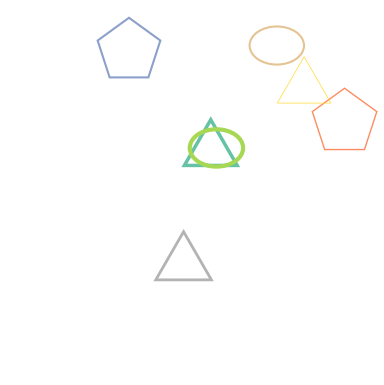[{"shape": "triangle", "thickness": 2.5, "radius": 0.4, "center": [0.547, 0.61]}, {"shape": "pentagon", "thickness": 1, "radius": 0.44, "center": [0.895, 0.683]}, {"shape": "pentagon", "thickness": 1.5, "radius": 0.43, "center": [0.335, 0.868]}, {"shape": "oval", "thickness": 3, "radius": 0.35, "center": [0.562, 0.616]}, {"shape": "triangle", "thickness": 0.5, "radius": 0.4, "center": [0.79, 0.772]}, {"shape": "oval", "thickness": 1.5, "radius": 0.35, "center": [0.719, 0.882]}, {"shape": "triangle", "thickness": 2, "radius": 0.42, "center": [0.477, 0.315]}]